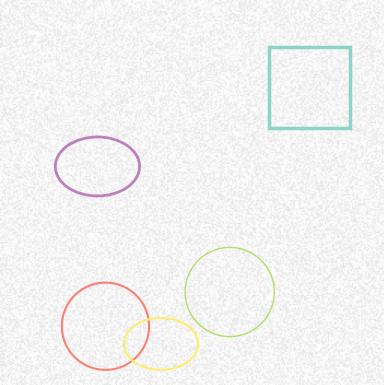[{"shape": "square", "thickness": 2.5, "radius": 0.53, "center": [0.803, 0.773]}, {"shape": "circle", "thickness": 1.5, "radius": 0.57, "center": [0.274, 0.153]}, {"shape": "circle", "thickness": 1, "radius": 0.58, "center": [0.597, 0.242]}, {"shape": "oval", "thickness": 2, "radius": 0.55, "center": [0.253, 0.568]}, {"shape": "oval", "thickness": 1.5, "radius": 0.48, "center": [0.418, 0.107]}]